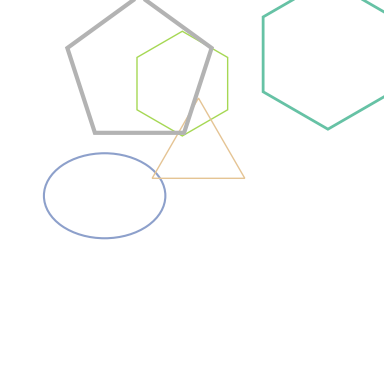[{"shape": "hexagon", "thickness": 2, "radius": 0.97, "center": [0.852, 0.859]}, {"shape": "oval", "thickness": 1.5, "radius": 0.79, "center": [0.272, 0.492]}, {"shape": "hexagon", "thickness": 1, "radius": 0.68, "center": [0.474, 0.783]}, {"shape": "triangle", "thickness": 1, "radius": 0.69, "center": [0.516, 0.606]}, {"shape": "pentagon", "thickness": 3, "radius": 0.99, "center": [0.362, 0.814]}]